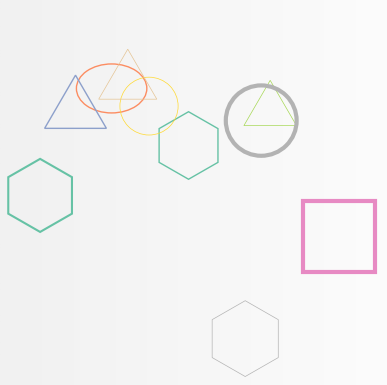[{"shape": "hexagon", "thickness": 1, "radius": 0.44, "center": [0.487, 0.622]}, {"shape": "hexagon", "thickness": 1.5, "radius": 0.47, "center": [0.104, 0.492]}, {"shape": "oval", "thickness": 1, "radius": 0.45, "center": [0.288, 0.77]}, {"shape": "triangle", "thickness": 1, "radius": 0.46, "center": [0.195, 0.713]}, {"shape": "square", "thickness": 3, "radius": 0.46, "center": [0.875, 0.386]}, {"shape": "triangle", "thickness": 0.5, "radius": 0.39, "center": [0.697, 0.713]}, {"shape": "circle", "thickness": 0.5, "radius": 0.38, "center": [0.385, 0.724]}, {"shape": "triangle", "thickness": 0.5, "radius": 0.43, "center": [0.33, 0.786]}, {"shape": "circle", "thickness": 3, "radius": 0.46, "center": [0.674, 0.687]}, {"shape": "hexagon", "thickness": 0.5, "radius": 0.49, "center": [0.633, 0.12]}]